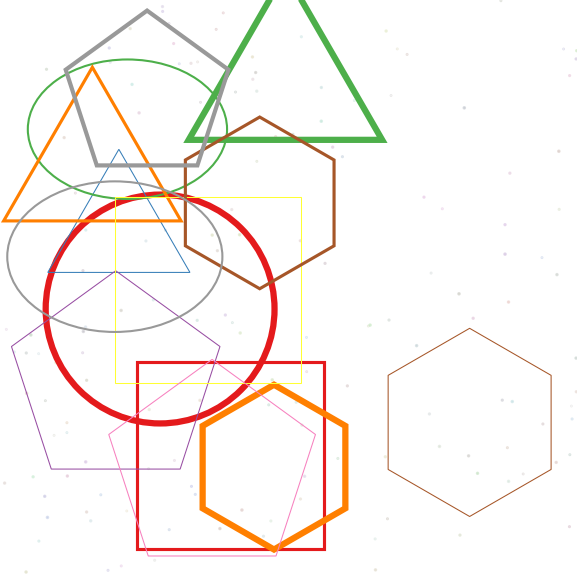[{"shape": "circle", "thickness": 3, "radius": 0.99, "center": [0.277, 0.464]}, {"shape": "square", "thickness": 1.5, "radius": 0.81, "center": [0.399, 0.211]}, {"shape": "triangle", "thickness": 0.5, "radius": 0.71, "center": [0.206, 0.598]}, {"shape": "oval", "thickness": 1, "radius": 0.86, "center": [0.221, 0.775]}, {"shape": "triangle", "thickness": 3, "radius": 0.97, "center": [0.494, 0.854]}, {"shape": "pentagon", "thickness": 0.5, "radius": 0.95, "center": [0.2, 0.34]}, {"shape": "hexagon", "thickness": 3, "radius": 0.71, "center": [0.474, 0.19]}, {"shape": "triangle", "thickness": 1.5, "radius": 0.89, "center": [0.16, 0.705]}, {"shape": "square", "thickness": 0.5, "radius": 0.81, "center": [0.36, 0.497]}, {"shape": "hexagon", "thickness": 0.5, "radius": 0.81, "center": [0.813, 0.268]}, {"shape": "hexagon", "thickness": 1.5, "radius": 0.74, "center": [0.45, 0.648]}, {"shape": "pentagon", "thickness": 0.5, "radius": 0.94, "center": [0.367, 0.189]}, {"shape": "pentagon", "thickness": 2, "radius": 0.74, "center": [0.255, 0.833]}, {"shape": "oval", "thickness": 1, "radius": 0.93, "center": [0.199, 0.555]}]